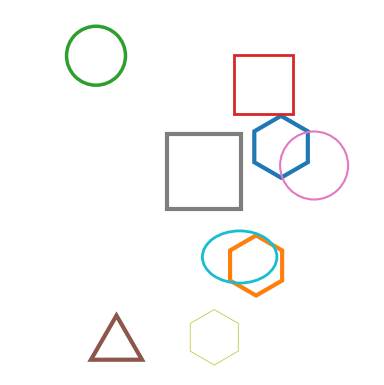[{"shape": "hexagon", "thickness": 3, "radius": 0.4, "center": [0.73, 0.619]}, {"shape": "hexagon", "thickness": 3, "radius": 0.39, "center": [0.665, 0.31]}, {"shape": "circle", "thickness": 2.5, "radius": 0.38, "center": [0.249, 0.855]}, {"shape": "square", "thickness": 2, "radius": 0.38, "center": [0.684, 0.779]}, {"shape": "triangle", "thickness": 3, "radius": 0.38, "center": [0.303, 0.104]}, {"shape": "circle", "thickness": 1.5, "radius": 0.44, "center": [0.816, 0.57]}, {"shape": "square", "thickness": 3, "radius": 0.48, "center": [0.529, 0.554]}, {"shape": "hexagon", "thickness": 0.5, "radius": 0.36, "center": [0.556, 0.124]}, {"shape": "oval", "thickness": 2, "radius": 0.48, "center": [0.622, 0.333]}]